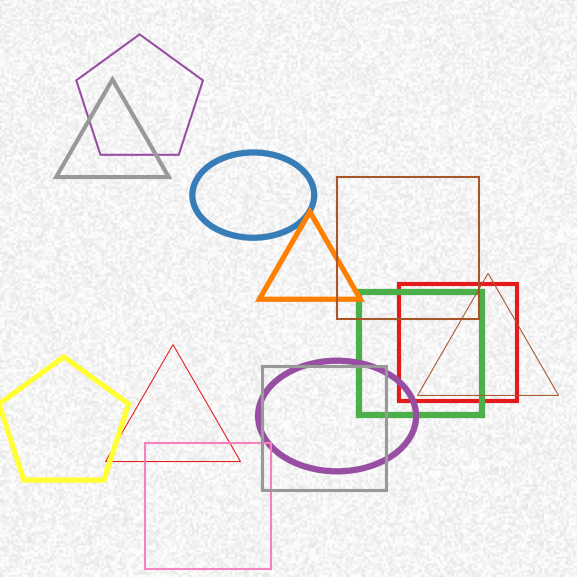[{"shape": "triangle", "thickness": 0.5, "radius": 0.67, "center": [0.3, 0.267]}, {"shape": "square", "thickness": 2, "radius": 0.51, "center": [0.793, 0.406]}, {"shape": "oval", "thickness": 3, "radius": 0.53, "center": [0.439, 0.661]}, {"shape": "square", "thickness": 3, "radius": 0.53, "center": [0.729, 0.388]}, {"shape": "oval", "thickness": 3, "radius": 0.68, "center": [0.584, 0.279]}, {"shape": "pentagon", "thickness": 1, "radius": 0.58, "center": [0.242, 0.824]}, {"shape": "triangle", "thickness": 2.5, "radius": 0.51, "center": [0.537, 0.531]}, {"shape": "pentagon", "thickness": 2.5, "radius": 0.59, "center": [0.111, 0.263]}, {"shape": "triangle", "thickness": 0.5, "radius": 0.7, "center": [0.845, 0.385]}, {"shape": "square", "thickness": 1, "radius": 0.62, "center": [0.707, 0.57]}, {"shape": "square", "thickness": 1, "radius": 0.55, "center": [0.361, 0.124]}, {"shape": "square", "thickness": 1.5, "radius": 0.54, "center": [0.561, 0.257]}, {"shape": "triangle", "thickness": 2, "radius": 0.56, "center": [0.195, 0.749]}]